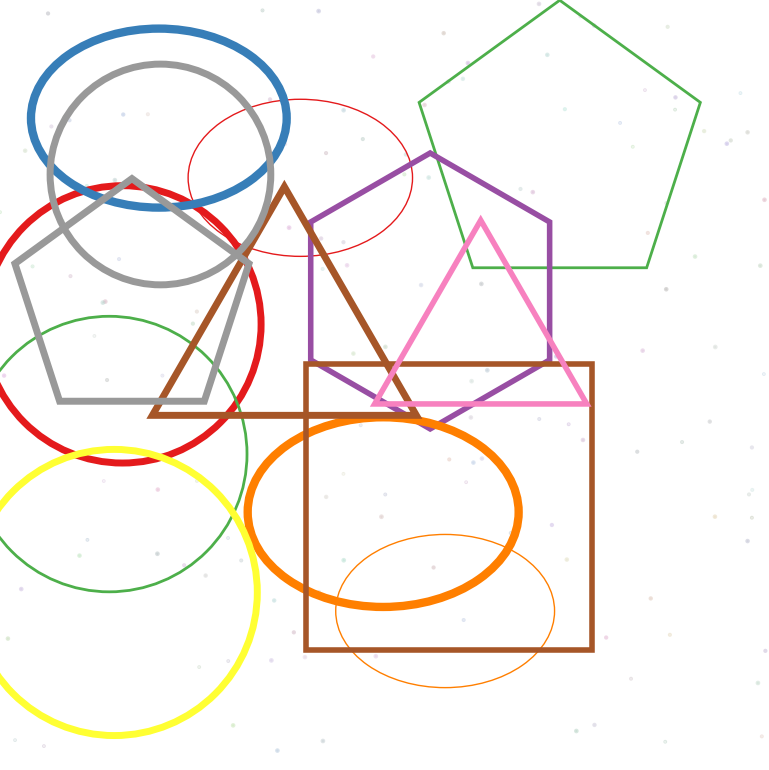[{"shape": "oval", "thickness": 0.5, "radius": 0.73, "center": [0.39, 0.769]}, {"shape": "circle", "thickness": 2.5, "radius": 0.9, "center": [0.159, 0.579]}, {"shape": "oval", "thickness": 3, "radius": 0.83, "center": [0.206, 0.847]}, {"shape": "circle", "thickness": 1, "radius": 0.89, "center": [0.142, 0.41]}, {"shape": "pentagon", "thickness": 1, "radius": 0.96, "center": [0.727, 0.808]}, {"shape": "hexagon", "thickness": 2, "radius": 0.9, "center": [0.559, 0.622]}, {"shape": "oval", "thickness": 3, "radius": 0.88, "center": [0.498, 0.335]}, {"shape": "oval", "thickness": 0.5, "radius": 0.71, "center": [0.578, 0.206]}, {"shape": "circle", "thickness": 2.5, "radius": 0.93, "center": [0.148, 0.231]}, {"shape": "triangle", "thickness": 2.5, "radius": 0.99, "center": [0.369, 0.56]}, {"shape": "square", "thickness": 2, "radius": 0.93, "center": [0.583, 0.342]}, {"shape": "triangle", "thickness": 2, "radius": 0.8, "center": [0.624, 0.555]}, {"shape": "pentagon", "thickness": 2.5, "radius": 0.8, "center": [0.171, 0.608]}, {"shape": "circle", "thickness": 2.5, "radius": 0.72, "center": [0.208, 0.773]}]